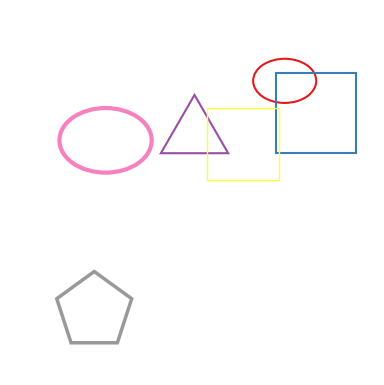[{"shape": "oval", "thickness": 1.5, "radius": 0.41, "center": [0.739, 0.79]}, {"shape": "square", "thickness": 1.5, "radius": 0.52, "center": [0.82, 0.707]}, {"shape": "triangle", "thickness": 1.5, "radius": 0.5, "center": [0.505, 0.653]}, {"shape": "square", "thickness": 1, "radius": 0.47, "center": [0.631, 0.626]}, {"shape": "oval", "thickness": 3, "radius": 0.6, "center": [0.274, 0.635]}, {"shape": "pentagon", "thickness": 2.5, "radius": 0.51, "center": [0.245, 0.192]}]